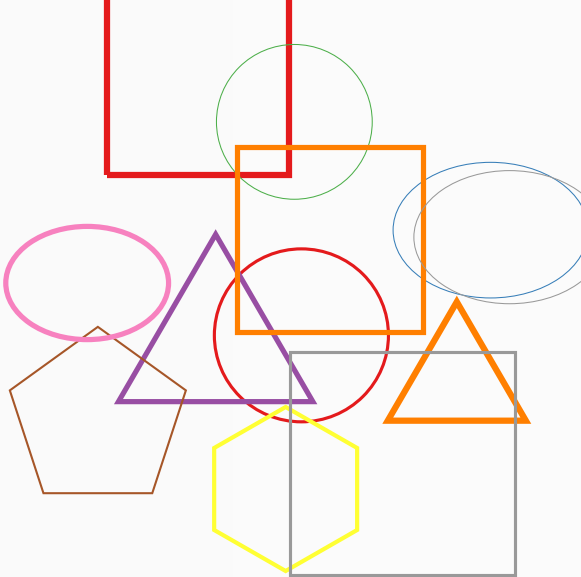[{"shape": "square", "thickness": 3, "radius": 0.78, "center": [0.34, 0.852]}, {"shape": "circle", "thickness": 1.5, "radius": 0.75, "center": [0.519, 0.418]}, {"shape": "oval", "thickness": 0.5, "radius": 0.84, "center": [0.844, 0.601]}, {"shape": "circle", "thickness": 0.5, "radius": 0.67, "center": [0.506, 0.788]}, {"shape": "triangle", "thickness": 2.5, "radius": 0.97, "center": [0.371, 0.4]}, {"shape": "square", "thickness": 2.5, "radius": 0.8, "center": [0.568, 0.584]}, {"shape": "triangle", "thickness": 3, "radius": 0.69, "center": [0.786, 0.339]}, {"shape": "hexagon", "thickness": 2, "radius": 0.71, "center": [0.491, 0.152]}, {"shape": "pentagon", "thickness": 1, "radius": 0.8, "center": [0.168, 0.274]}, {"shape": "oval", "thickness": 2.5, "radius": 0.7, "center": [0.15, 0.509]}, {"shape": "oval", "thickness": 0.5, "radius": 0.82, "center": [0.877, 0.588]}, {"shape": "square", "thickness": 1.5, "radius": 0.97, "center": [0.693, 0.197]}]